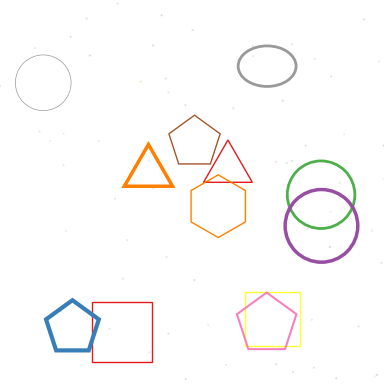[{"shape": "triangle", "thickness": 1, "radius": 0.37, "center": [0.592, 0.563]}, {"shape": "square", "thickness": 1, "radius": 0.39, "center": [0.317, 0.138]}, {"shape": "pentagon", "thickness": 3, "radius": 0.36, "center": [0.188, 0.148]}, {"shape": "circle", "thickness": 2, "radius": 0.44, "center": [0.834, 0.494]}, {"shape": "circle", "thickness": 2.5, "radius": 0.47, "center": [0.835, 0.413]}, {"shape": "triangle", "thickness": 2.5, "radius": 0.36, "center": [0.386, 0.552]}, {"shape": "hexagon", "thickness": 1, "radius": 0.41, "center": [0.567, 0.464]}, {"shape": "square", "thickness": 1, "radius": 0.35, "center": [0.707, 0.172]}, {"shape": "pentagon", "thickness": 1, "radius": 0.35, "center": [0.505, 0.631]}, {"shape": "pentagon", "thickness": 1.5, "radius": 0.41, "center": [0.693, 0.159]}, {"shape": "circle", "thickness": 0.5, "radius": 0.36, "center": [0.112, 0.785]}, {"shape": "oval", "thickness": 2, "radius": 0.38, "center": [0.694, 0.828]}]